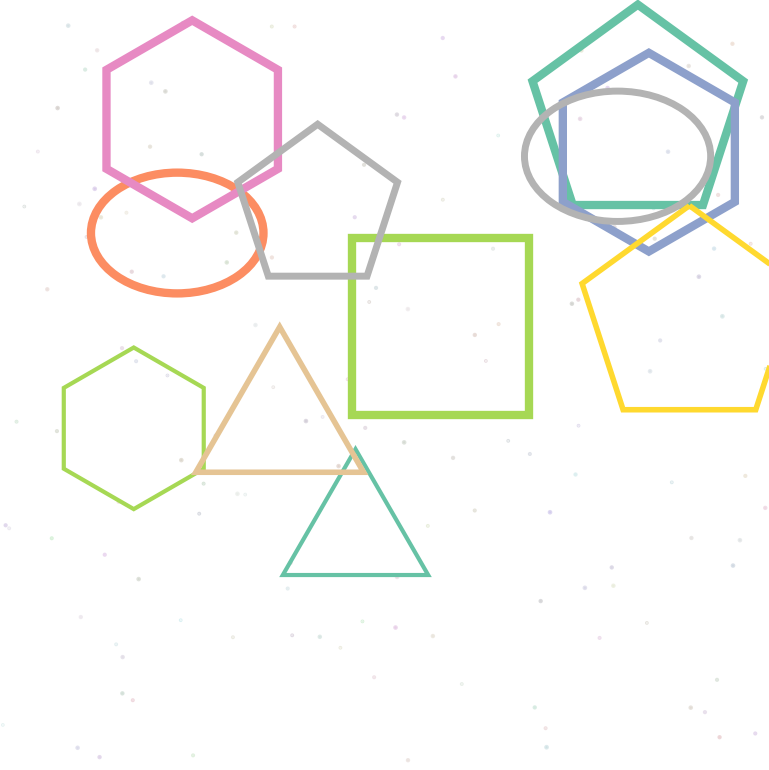[{"shape": "triangle", "thickness": 1.5, "radius": 0.54, "center": [0.462, 0.308]}, {"shape": "pentagon", "thickness": 3, "radius": 0.72, "center": [0.828, 0.85]}, {"shape": "oval", "thickness": 3, "radius": 0.56, "center": [0.23, 0.697]}, {"shape": "hexagon", "thickness": 3, "radius": 0.64, "center": [0.843, 0.802]}, {"shape": "hexagon", "thickness": 3, "radius": 0.64, "center": [0.25, 0.845]}, {"shape": "square", "thickness": 3, "radius": 0.57, "center": [0.572, 0.576]}, {"shape": "hexagon", "thickness": 1.5, "radius": 0.52, "center": [0.174, 0.444]}, {"shape": "pentagon", "thickness": 2, "radius": 0.73, "center": [0.895, 0.586]}, {"shape": "triangle", "thickness": 2, "radius": 0.63, "center": [0.363, 0.45]}, {"shape": "pentagon", "thickness": 2.5, "radius": 0.55, "center": [0.413, 0.73]}, {"shape": "oval", "thickness": 2.5, "radius": 0.6, "center": [0.802, 0.797]}]